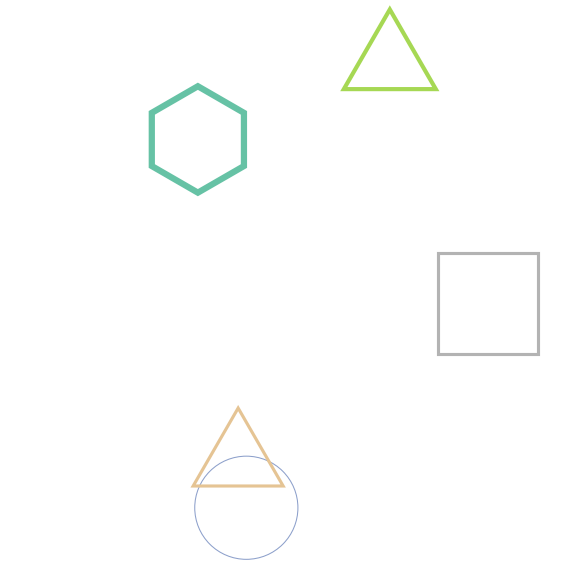[{"shape": "hexagon", "thickness": 3, "radius": 0.46, "center": [0.343, 0.758]}, {"shape": "circle", "thickness": 0.5, "radius": 0.45, "center": [0.427, 0.12]}, {"shape": "triangle", "thickness": 2, "radius": 0.46, "center": [0.675, 0.891]}, {"shape": "triangle", "thickness": 1.5, "radius": 0.45, "center": [0.412, 0.203]}, {"shape": "square", "thickness": 1.5, "radius": 0.43, "center": [0.845, 0.473]}]